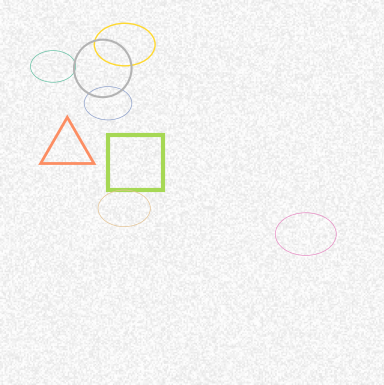[{"shape": "oval", "thickness": 0.5, "radius": 0.29, "center": [0.138, 0.827]}, {"shape": "triangle", "thickness": 2, "radius": 0.4, "center": [0.175, 0.615]}, {"shape": "oval", "thickness": 0.5, "radius": 0.31, "center": [0.281, 0.732]}, {"shape": "oval", "thickness": 0.5, "radius": 0.4, "center": [0.794, 0.392]}, {"shape": "square", "thickness": 3, "radius": 0.36, "center": [0.351, 0.577]}, {"shape": "oval", "thickness": 1, "radius": 0.39, "center": [0.324, 0.884]}, {"shape": "oval", "thickness": 0.5, "radius": 0.34, "center": [0.323, 0.459]}, {"shape": "circle", "thickness": 1.5, "radius": 0.37, "center": [0.267, 0.822]}]